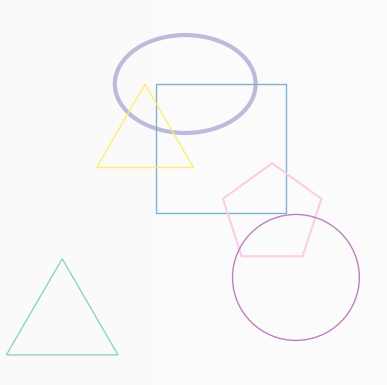[{"shape": "triangle", "thickness": 1, "radius": 0.83, "center": [0.16, 0.161]}, {"shape": "oval", "thickness": 3, "radius": 0.91, "center": [0.478, 0.782]}, {"shape": "square", "thickness": 1, "radius": 0.84, "center": [0.57, 0.614]}, {"shape": "pentagon", "thickness": 1.5, "radius": 0.67, "center": [0.702, 0.442]}, {"shape": "circle", "thickness": 1, "radius": 0.82, "center": [0.764, 0.279]}, {"shape": "triangle", "thickness": 1, "radius": 0.72, "center": [0.374, 0.637]}]